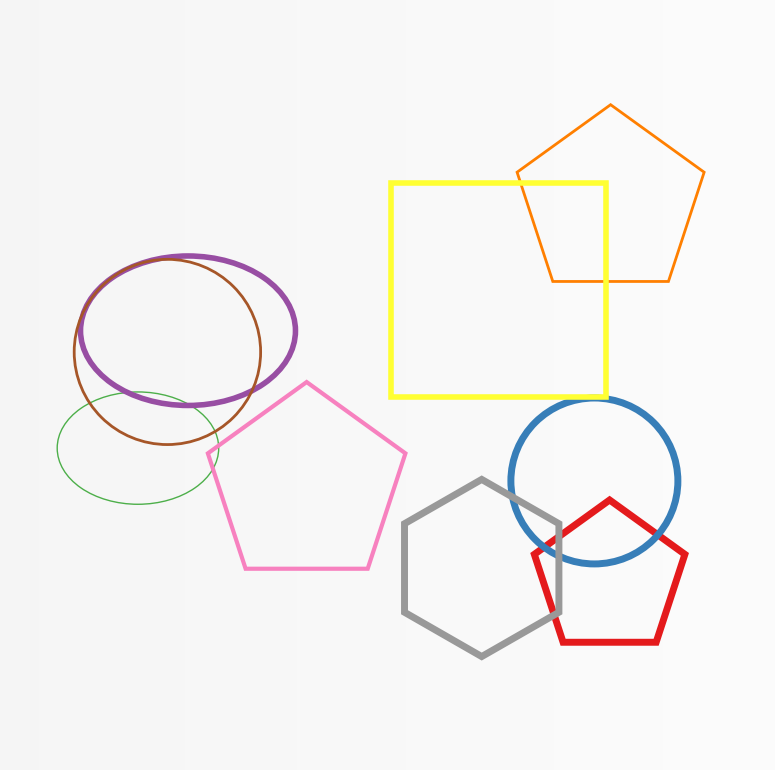[{"shape": "pentagon", "thickness": 2.5, "radius": 0.51, "center": [0.787, 0.249]}, {"shape": "circle", "thickness": 2.5, "radius": 0.54, "center": [0.767, 0.375]}, {"shape": "oval", "thickness": 0.5, "radius": 0.52, "center": [0.178, 0.418]}, {"shape": "oval", "thickness": 2, "radius": 0.69, "center": [0.243, 0.57]}, {"shape": "pentagon", "thickness": 1, "radius": 0.63, "center": [0.788, 0.737]}, {"shape": "square", "thickness": 2, "radius": 0.69, "center": [0.643, 0.624]}, {"shape": "circle", "thickness": 1, "radius": 0.6, "center": [0.216, 0.543]}, {"shape": "pentagon", "thickness": 1.5, "radius": 0.67, "center": [0.396, 0.37]}, {"shape": "hexagon", "thickness": 2.5, "radius": 0.58, "center": [0.622, 0.262]}]